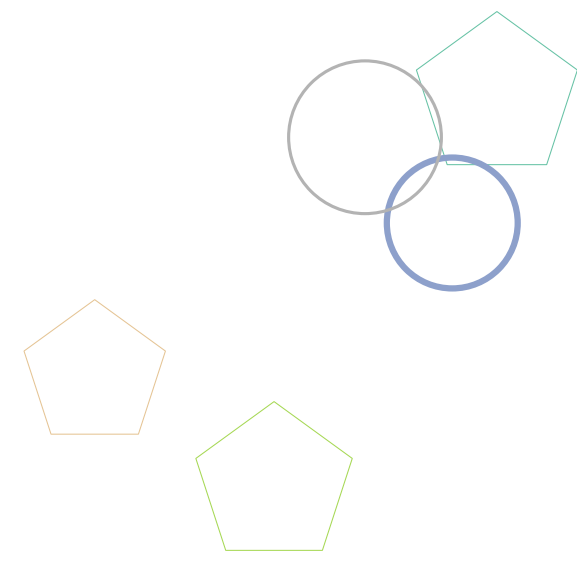[{"shape": "pentagon", "thickness": 0.5, "radius": 0.73, "center": [0.86, 0.833]}, {"shape": "circle", "thickness": 3, "radius": 0.57, "center": [0.783, 0.613]}, {"shape": "pentagon", "thickness": 0.5, "radius": 0.71, "center": [0.475, 0.161]}, {"shape": "pentagon", "thickness": 0.5, "radius": 0.64, "center": [0.164, 0.351]}, {"shape": "circle", "thickness": 1.5, "radius": 0.66, "center": [0.632, 0.761]}]